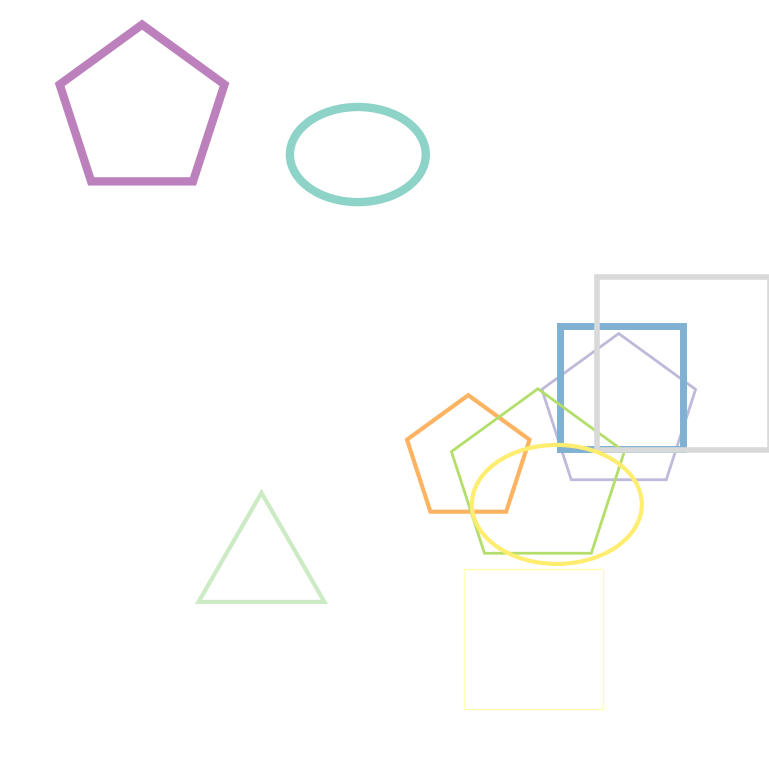[{"shape": "oval", "thickness": 3, "radius": 0.44, "center": [0.465, 0.799]}, {"shape": "square", "thickness": 0.5, "radius": 0.45, "center": [0.693, 0.17]}, {"shape": "pentagon", "thickness": 1, "radius": 0.52, "center": [0.804, 0.462]}, {"shape": "square", "thickness": 2.5, "radius": 0.4, "center": [0.807, 0.497]}, {"shape": "pentagon", "thickness": 1.5, "radius": 0.42, "center": [0.608, 0.403]}, {"shape": "pentagon", "thickness": 1, "radius": 0.59, "center": [0.699, 0.377]}, {"shape": "square", "thickness": 2, "radius": 0.56, "center": [0.888, 0.528]}, {"shape": "pentagon", "thickness": 3, "radius": 0.56, "center": [0.185, 0.855]}, {"shape": "triangle", "thickness": 1.5, "radius": 0.47, "center": [0.34, 0.266]}, {"shape": "oval", "thickness": 1.5, "radius": 0.55, "center": [0.723, 0.345]}]